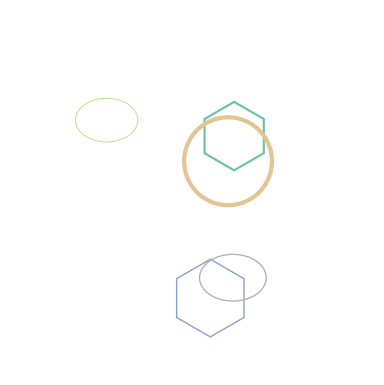[{"shape": "hexagon", "thickness": 1.5, "radius": 0.44, "center": [0.608, 0.647]}, {"shape": "hexagon", "thickness": 1, "radius": 0.5, "center": [0.546, 0.226]}, {"shape": "oval", "thickness": 0.5, "radius": 0.41, "center": [0.277, 0.688]}, {"shape": "circle", "thickness": 3, "radius": 0.57, "center": [0.592, 0.581]}, {"shape": "oval", "thickness": 1, "radius": 0.43, "center": [0.605, 0.279]}]